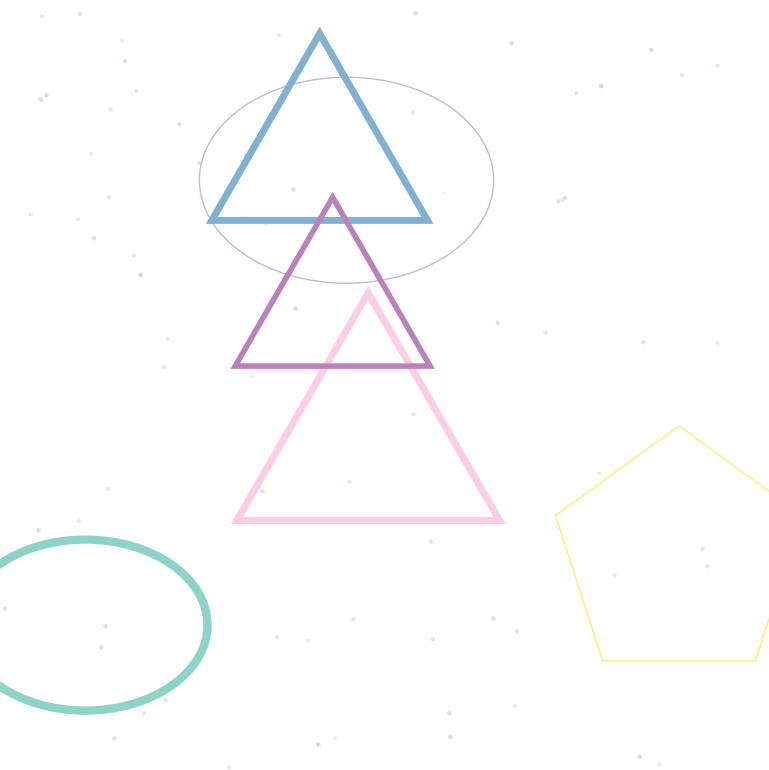[{"shape": "oval", "thickness": 3, "radius": 0.79, "center": [0.111, 0.188]}, {"shape": "oval", "thickness": 0.5, "radius": 0.96, "center": [0.45, 0.766]}, {"shape": "triangle", "thickness": 2.5, "radius": 0.81, "center": [0.415, 0.795]}, {"shape": "triangle", "thickness": 2.5, "radius": 0.99, "center": [0.478, 0.423]}, {"shape": "triangle", "thickness": 2, "radius": 0.73, "center": [0.432, 0.598]}, {"shape": "pentagon", "thickness": 0.5, "radius": 0.84, "center": [0.882, 0.278]}]